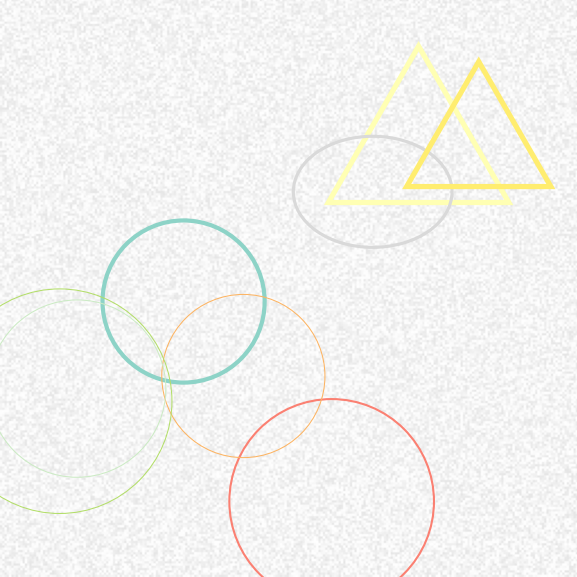[{"shape": "circle", "thickness": 2, "radius": 0.7, "center": [0.318, 0.477]}, {"shape": "triangle", "thickness": 2.5, "radius": 0.9, "center": [0.725, 0.739]}, {"shape": "circle", "thickness": 1, "radius": 0.89, "center": [0.574, 0.131]}, {"shape": "circle", "thickness": 0.5, "radius": 0.71, "center": [0.421, 0.348]}, {"shape": "circle", "thickness": 0.5, "radius": 0.97, "center": [0.103, 0.304]}, {"shape": "oval", "thickness": 1.5, "radius": 0.69, "center": [0.645, 0.667]}, {"shape": "circle", "thickness": 0.5, "radius": 0.77, "center": [0.134, 0.326]}, {"shape": "triangle", "thickness": 2.5, "radius": 0.72, "center": [0.829, 0.748]}]